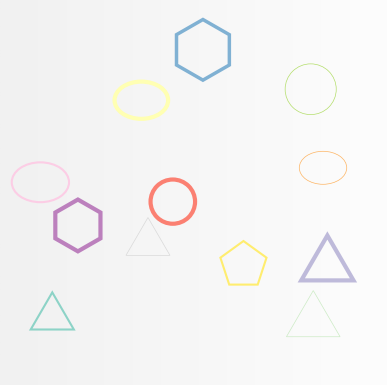[{"shape": "triangle", "thickness": 1.5, "radius": 0.32, "center": [0.135, 0.176]}, {"shape": "oval", "thickness": 3, "radius": 0.35, "center": [0.365, 0.74]}, {"shape": "triangle", "thickness": 3, "radius": 0.39, "center": [0.845, 0.311]}, {"shape": "circle", "thickness": 3, "radius": 0.29, "center": [0.446, 0.476]}, {"shape": "hexagon", "thickness": 2.5, "radius": 0.39, "center": [0.524, 0.871]}, {"shape": "oval", "thickness": 0.5, "radius": 0.31, "center": [0.834, 0.564]}, {"shape": "circle", "thickness": 0.5, "radius": 0.33, "center": [0.802, 0.768]}, {"shape": "oval", "thickness": 1.5, "radius": 0.37, "center": [0.104, 0.527]}, {"shape": "triangle", "thickness": 0.5, "radius": 0.33, "center": [0.382, 0.37]}, {"shape": "hexagon", "thickness": 3, "radius": 0.34, "center": [0.201, 0.414]}, {"shape": "triangle", "thickness": 0.5, "radius": 0.4, "center": [0.808, 0.165]}, {"shape": "pentagon", "thickness": 1.5, "radius": 0.31, "center": [0.628, 0.311]}]